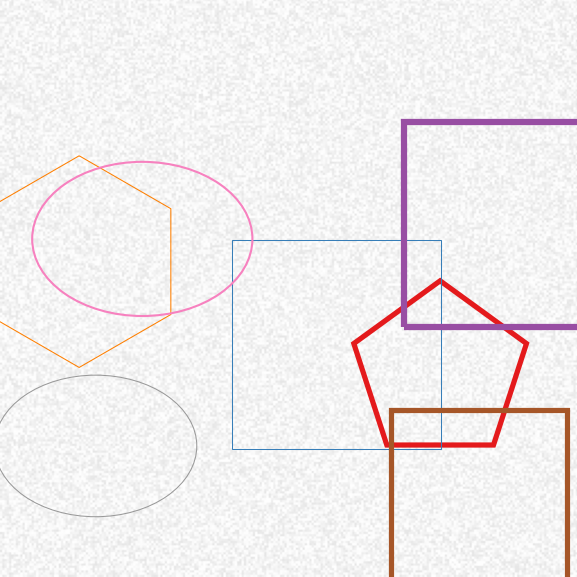[{"shape": "pentagon", "thickness": 2.5, "radius": 0.79, "center": [0.762, 0.356]}, {"shape": "square", "thickness": 0.5, "radius": 0.9, "center": [0.583, 0.403]}, {"shape": "square", "thickness": 3, "radius": 0.89, "center": [0.876, 0.611]}, {"shape": "hexagon", "thickness": 0.5, "radius": 0.92, "center": [0.137, 0.546]}, {"shape": "square", "thickness": 2.5, "radius": 0.76, "center": [0.83, 0.137]}, {"shape": "oval", "thickness": 1, "radius": 0.95, "center": [0.246, 0.585]}, {"shape": "oval", "thickness": 0.5, "radius": 0.88, "center": [0.166, 0.227]}]